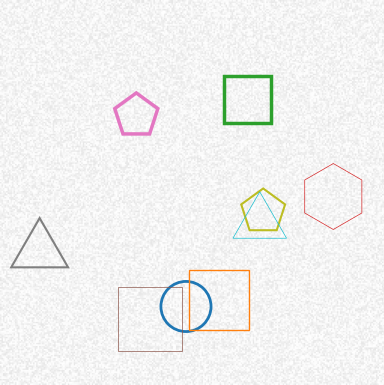[{"shape": "circle", "thickness": 2, "radius": 0.33, "center": [0.483, 0.204]}, {"shape": "square", "thickness": 1, "radius": 0.39, "center": [0.569, 0.221]}, {"shape": "square", "thickness": 2.5, "radius": 0.3, "center": [0.643, 0.741]}, {"shape": "hexagon", "thickness": 0.5, "radius": 0.43, "center": [0.866, 0.49]}, {"shape": "square", "thickness": 0.5, "radius": 0.41, "center": [0.39, 0.171]}, {"shape": "pentagon", "thickness": 2.5, "radius": 0.29, "center": [0.354, 0.7]}, {"shape": "triangle", "thickness": 1.5, "radius": 0.43, "center": [0.103, 0.348]}, {"shape": "pentagon", "thickness": 1.5, "radius": 0.3, "center": [0.684, 0.451]}, {"shape": "triangle", "thickness": 0.5, "radius": 0.4, "center": [0.675, 0.421]}]